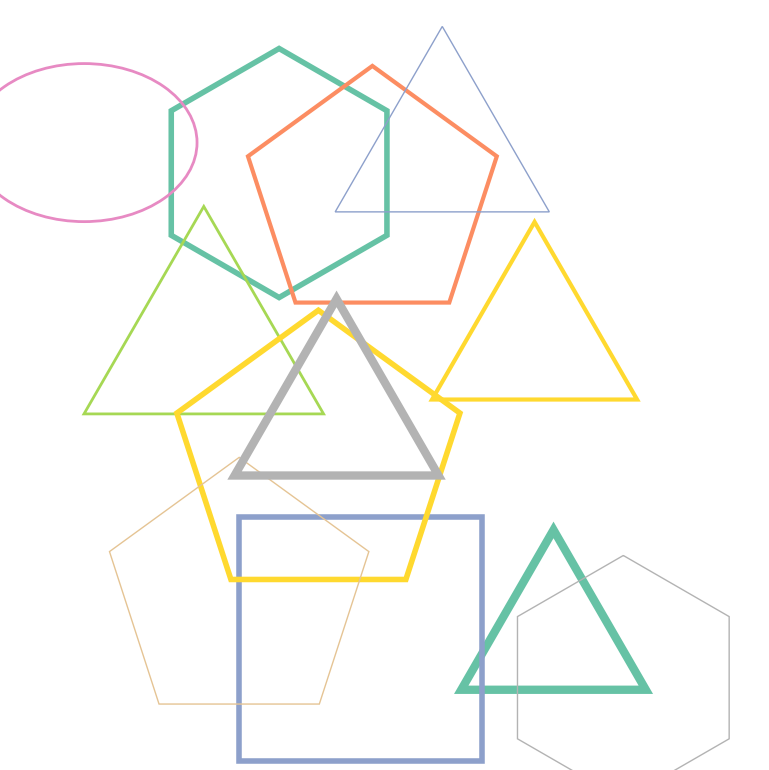[{"shape": "triangle", "thickness": 3, "radius": 0.69, "center": [0.719, 0.173]}, {"shape": "hexagon", "thickness": 2, "radius": 0.81, "center": [0.362, 0.775]}, {"shape": "pentagon", "thickness": 1.5, "radius": 0.85, "center": [0.484, 0.744]}, {"shape": "triangle", "thickness": 0.5, "radius": 0.8, "center": [0.574, 0.805]}, {"shape": "square", "thickness": 2, "radius": 0.79, "center": [0.468, 0.17]}, {"shape": "oval", "thickness": 1, "radius": 0.73, "center": [0.109, 0.815]}, {"shape": "triangle", "thickness": 1, "radius": 0.9, "center": [0.265, 0.552]}, {"shape": "pentagon", "thickness": 2, "radius": 0.97, "center": [0.414, 0.404]}, {"shape": "triangle", "thickness": 1.5, "radius": 0.77, "center": [0.694, 0.558]}, {"shape": "pentagon", "thickness": 0.5, "radius": 0.89, "center": [0.311, 0.229]}, {"shape": "triangle", "thickness": 3, "radius": 0.76, "center": [0.437, 0.459]}, {"shape": "hexagon", "thickness": 0.5, "radius": 0.79, "center": [0.81, 0.12]}]